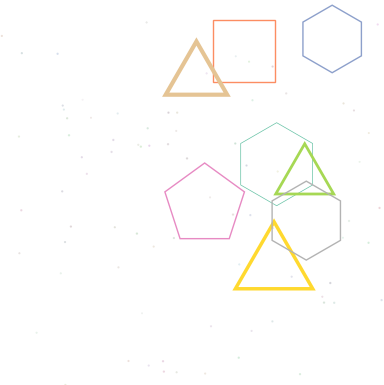[{"shape": "hexagon", "thickness": 0.5, "radius": 0.54, "center": [0.719, 0.573]}, {"shape": "square", "thickness": 1, "radius": 0.4, "center": [0.635, 0.867]}, {"shape": "hexagon", "thickness": 1, "radius": 0.44, "center": [0.863, 0.899]}, {"shape": "pentagon", "thickness": 1, "radius": 0.54, "center": [0.532, 0.468]}, {"shape": "triangle", "thickness": 2, "radius": 0.43, "center": [0.791, 0.54]}, {"shape": "triangle", "thickness": 2.5, "radius": 0.58, "center": [0.712, 0.308]}, {"shape": "triangle", "thickness": 3, "radius": 0.46, "center": [0.51, 0.8]}, {"shape": "hexagon", "thickness": 1, "radius": 0.51, "center": [0.796, 0.427]}]